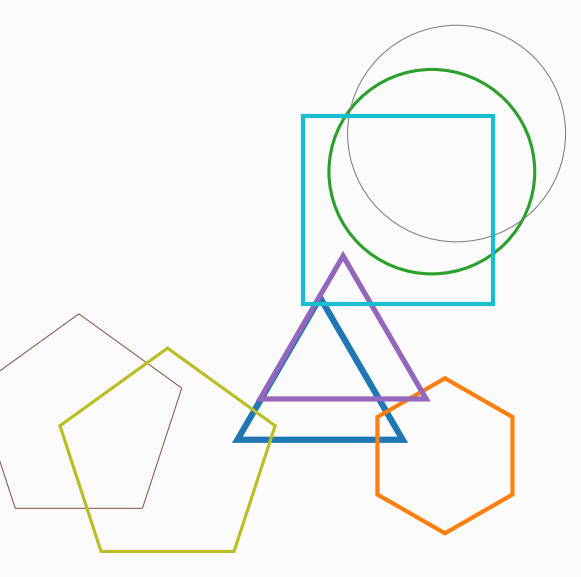[{"shape": "triangle", "thickness": 3, "radius": 0.82, "center": [0.551, 0.32]}, {"shape": "hexagon", "thickness": 2, "radius": 0.67, "center": [0.766, 0.21]}, {"shape": "circle", "thickness": 1.5, "radius": 0.89, "center": [0.743, 0.702]}, {"shape": "triangle", "thickness": 2.5, "radius": 0.83, "center": [0.59, 0.391]}, {"shape": "pentagon", "thickness": 0.5, "radius": 0.93, "center": [0.136, 0.27]}, {"shape": "circle", "thickness": 0.5, "radius": 0.94, "center": [0.786, 0.768]}, {"shape": "pentagon", "thickness": 1.5, "radius": 0.97, "center": [0.288, 0.202]}, {"shape": "square", "thickness": 2, "radius": 0.82, "center": [0.685, 0.635]}]